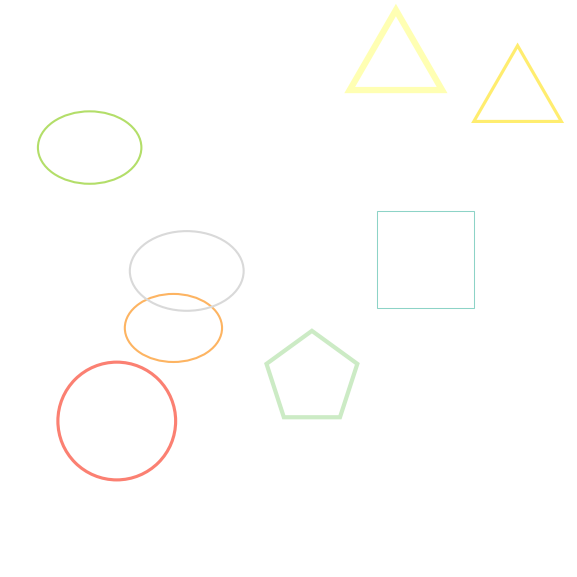[{"shape": "square", "thickness": 0.5, "radius": 0.42, "center": [0.737, 0.55]}, {"shape": "triangle", "thickness": 3, "radius": 0.46, "center": [0.686, 0.889]}, {"shape": "circle", "thickness": 1.5, "radius": 0.51, "center": [0.202, 0.27]}, {"shape": "oval", "thickness": 1, "radius": 0.42, "center": [0.3, 0.431]}, {"shape": "oval", "thickness": 1, "radius": 0.45, "center": [0.155, 0.744]}, {"shape": "oval", "thickness": 1, "radius": 0.49, "center": [0.323, 0.53]}, {"shape": "pentagon", "thickness": 2, "radius": 0.41, "center": [0.54, 0.344]}, {"shape": "triangle", "thickness": 1.5, "radius": 0.44, "center": [0.896, 0.833]}]